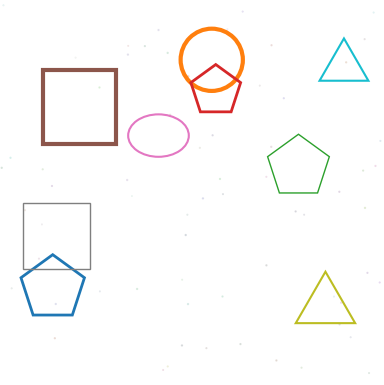[{"shape": "pentagon", "thickness": 2, "radius": 0.43, "center": [0.137, 0.252]}, {"shape": "circle", "thickness": 3, "radius": 0.4, "center": [0.55, 0.845]}, {"shape": "pentagon", "thickness": 1, "radius": 0.42, "center": [0.775, 0.567]}, {"shape": "pentagon", "thickness": 2, "radius": 0.34, "center": [0.56, 0.764]}, {"shape": "square", "thickness": 3, "radius": 0.48, "center": [0.207, 0.723]}, {"shape": "oval", "thickness": 1.5, "radius": 0.39, "center": [0.412, 0.648]}, {"shape": "square", "thickness": 1, "radius": 0.43, "center": [0.147, 0.387]}, {"shape": "triangle", "thickness": 1.5, "radius": 0.45, "center": [0.845, 0.205]}, {"shape": "triangle", "thickness": 1.5, "radius": 0.37, "center": [0.893, 0.827]}]